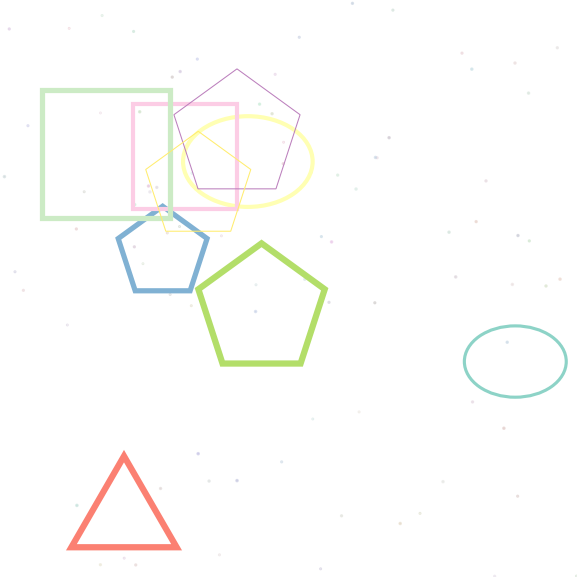[{"shape": "oval", "thickness": 1.5, "radius": 0.44, "center": [0.892, 0.373]}, {"shape": "oval", "thickness": 2, "radius": 0.56, "center": [0.429, 0.719]}, {"shape": "triangle", "thickness": 3, "radius": 0.53, "center": [0.215, 0.104]}, {"shape": "pentagon", "thickness": 2.5, "radius": 0.4, "center": [0.282, 0.561]}, {"shape": "pentagon", "thickness": 3, "radius": 0.58, "center": [0.453, 0.463]}, {"shape": "square", "thickness": 2, "radius": 0.45, "center": [0.32, 0.728]}, {"shape": "pentagon", "thickness": 0.5, "radius": 0.57, "center": [0.41, 0.765]}, {"shape": "square", "thickness": 2.5, "radius": 0.56, "center": [0.184, 0.733]}, {"shape": "pentagon", "thickness": 0.5, "radius": 0.48, "center": [0.343, 0.676]}]